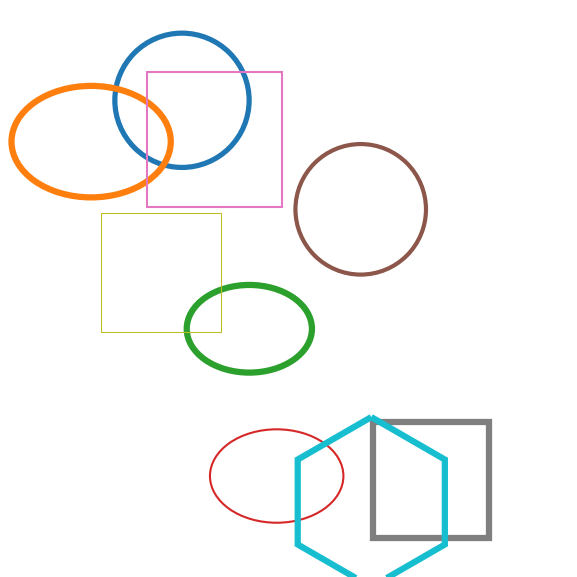[{"shape": "circle", "thickness": 2.5, "radius": 0.58, "center": [0.315, 0.825]}, {"shape": "oval", "thickness": 3, "radius": 0.69, "center": [0.158, 0.754]}, {"shape": "oval", "thickness": 3, "radius": 0.54, "center": [0.432, 0.43]}, {"shape": "oval", "thickness": 1, "radius": 0.58, "center": [0.479, 0.175]}, {"shape": "circle", "thickness": 2, "radius": 0.57, "center": [0.625, 0.637]}, {"shape": "square", "thickness": 1, "radius": 0.59, "center": [0.372, 0.758]}, {"shape": "square", "thickness": 3, "radius": 0.5, "center": [0.746, 0.168]}, {"shape": "square", "thickness": 0.5, "radius": 0.52, "center": [0.279, 0.528]}, {"shape": "hexagon", "thickness": 3, "radius": 0.74, "center": [0.643, 0.13]}]